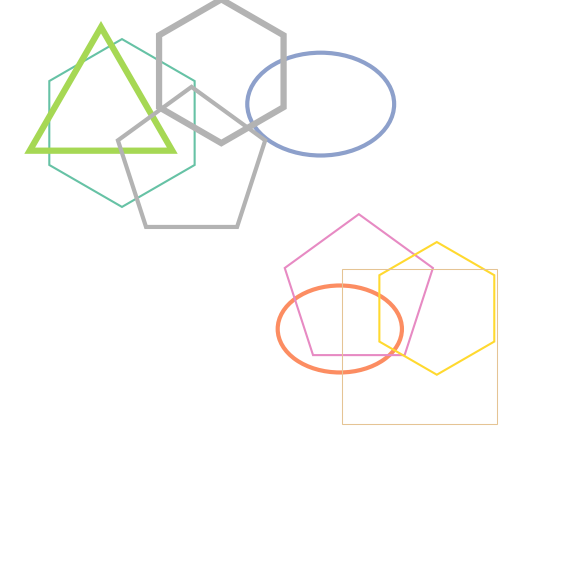[{"shape": "hexagon", "thickness": 1, "radius": 0.73, "center": [0.211, 0.786]}, {"shape": "oval", "thickness": 2, "radius": 0.54, "center": [0.588, 0.429]}, {"shape": "oval", "thickness": 2, "radius": 0.64, "center": [0.555, 0.819]}, {"shape": "pentagon", "thickness": 1, "radius": 0.67, "center": [0.621, 0.493]}, {"shape": "triangle", "thickness": 3, "radius": 0.71, "center": [0.175, 0.809]}, {"shape": "hexagon", "thickness": 1, "radius": 0.57, "center": [0.756, 0.465]}, {"shape": "square", "thickness": 0.5, "radius": 0.67, "center": [0.726, 0.4]}, {"shape": "pentagon", "thickness": 2, "radius": 0.67, "center": [0.332, 0.715]}, {"shape": "hexagon", "thickness": 3, "radius": 0.62, "center": [0.383, 0.876]}]